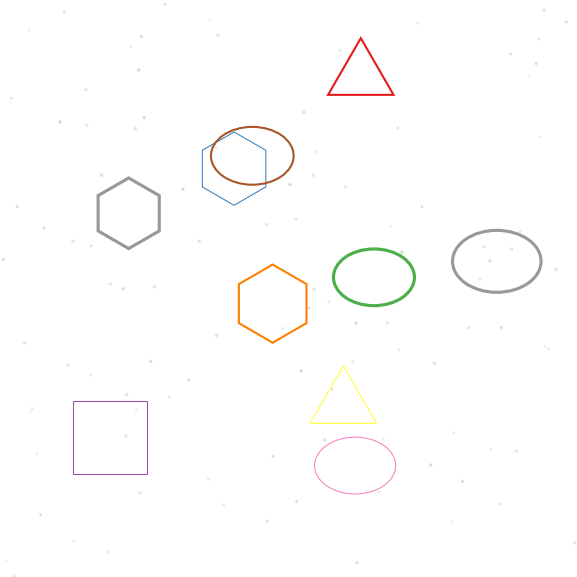[{"shape": "triangle", "thickness": 1, "radius": 0.33, "center": [0.625, 0.868]}, {"shape": "hexagon", "thickness": 0.5, "radius": 0.32, "center": [0.405, 0.707]}, {"shape": "oval", "thickness": 1.5, "radius": 0.35, "center": [0.648, 0.519]}, {"shape": "square", "thickness": 0.5, "radius": 0.32, "center": [0.19, 0.241]}, {"shape": "hexagon", "thickness": 1, "radius": 0.34, "center": [0.472, 0.473]}, {"shape": "triangle", "thickness": 0.5, "radius": 0.33, "center": [0.594, 0.299]}, {"shape": "oval", "thickness": 1, "radius": 0.36, "center": [0.437, 0.729]}, {"shape": "oval", "thickness": 0.5, "radius": 0.35, "center": [0.615, 0.193]}, {"shape": "hexagon", "thickness": 1.5, "radius": 0.31, "center": [0.223, 0.63]}, {"shape": "oval", "thickness": 1.5, "radius": 0.38, "center": [0.86, 0.547]}]